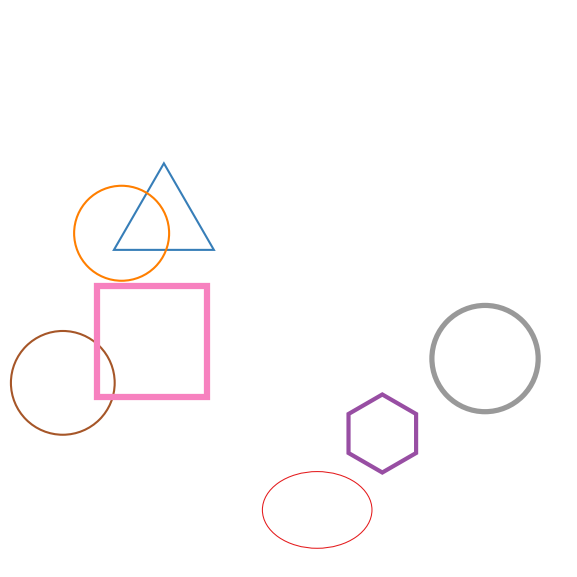[{"shape": "oval", "thickness": 0.5, "radius": 0.47, "center": [0.549, 0.116]}, {"shape": "triangle", "thickness": 1, "radius": 0.5, "center": [0.284, 0.616]}, {"shape": "hexagon", "thickness": 2, "radius": 0.34, "center": [0.662, 0.248]}, {"shape": "circle", "thickness": 1, "radius": 0.41, "center": [0.211, 0.595]}, {"shape": "circle", "thickness": 1, "radius": 0.45, "center": [0.109, 0.336]}, {"shape": "square", "thickness": 3, "radius": 0.48, "center": [0.263, 0.407]}, {"shape": "circle", "thickness": 2.5, "radius": 0.46, "center": [0.84, 0.378]}]